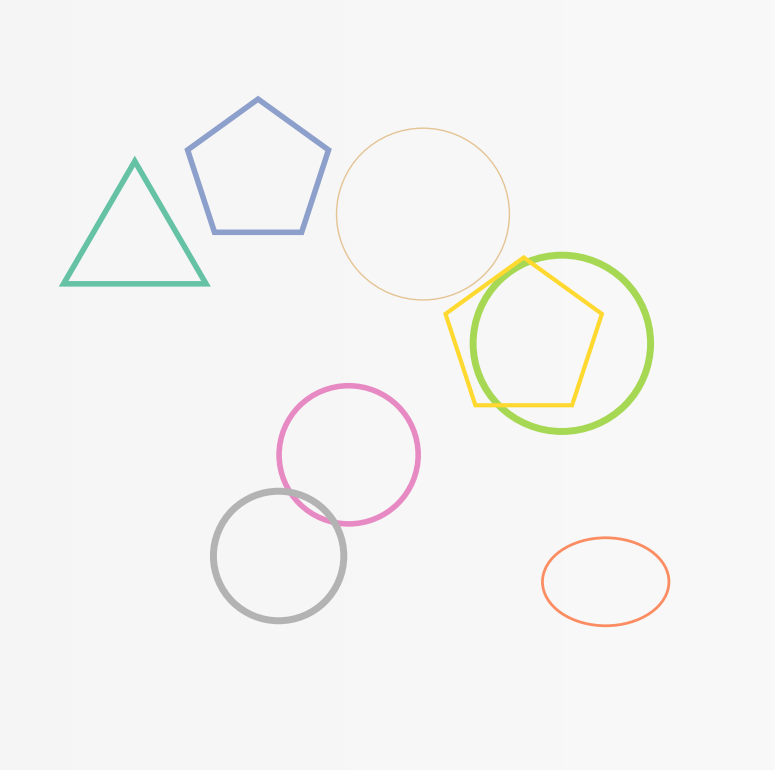[{"shape": "triangle", "thickness": 2, "radius": 0.53, "center": [0.174, 0.684]}, {"shape": "oval", "thickness": 1, "radius": 0.41, "center": [0.782, 0.244]}, {"shape": "pentagon", "thickness": 2, "radius": 0.48, "center": [0.333, 0.776]}, {"shape": "circle", "thickness": 2, "radius": 0.45, "center": [0.45, 0.409]}, {"shape": "circle", "thickness": 2.5, "radius": 0.57, "center": [0.725, 0.554]}, {"shape": "pentagon", "thickness": 1.5, "radius": 0.53, "center": [0.676, 0.56]}, {"shape": "circle", "thickness": 0.5, "radius": 0.56, "center": [0.546, 0.722]}, {"shape": "circle", "thickness": 2.5, "radius": 0.42, "center": [0.36, 0.278]}]